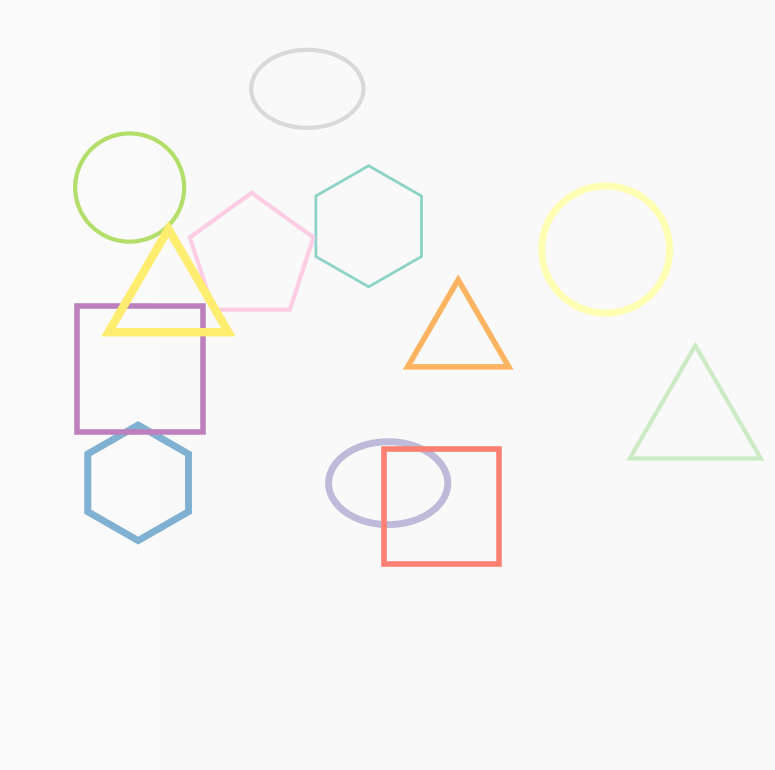[{"shape": "hexagon", "thickness": 1, "radius": 0.39, "center": [0.476, 0.706]}, {"shape": "circle", "thickness": 2.5, "radius": 0.41, "center": [0.782, 0.676]}, {"shape": "oval", "thickness": 2.5, "radius": 0.38, "center": [0.501, 0.373]}, {"shape": "square", "thickness": 2, "radius": 0.37, "center": [0.57, 0.342]}, {"shape": "hexagon", "thickness": 2.5, "radius": 0.38, "center": [0.178, 0.373]}, {"shape": "triangle", "thickness": 2, "radius": 0.38, "center": [0.591, 0.561]}, {"shape": "circle", "thickness": 1.5, "radius": 0.35, "center": [0.167, 0.756]}, {"shape": "pentagon", "thickness": 1.5, "radius": 0.42, "center": [0.325, 0.666]}, {"shape": "oval", "thickness": 1.5, "radius": 0.36, "center": [0.397, 0.885]}, {"shape": "square", "thickness": 2, "radius": 0.41, "center": [0.181, 0.521]}, {"shape": "triangle", "thickness": 1.5, "radius": 0.49, "center": [0.897, 0.453]}, {"shape": "triangle", "thickness": 3, "radius": 0.45, "center": [0.217, 0.613]}]